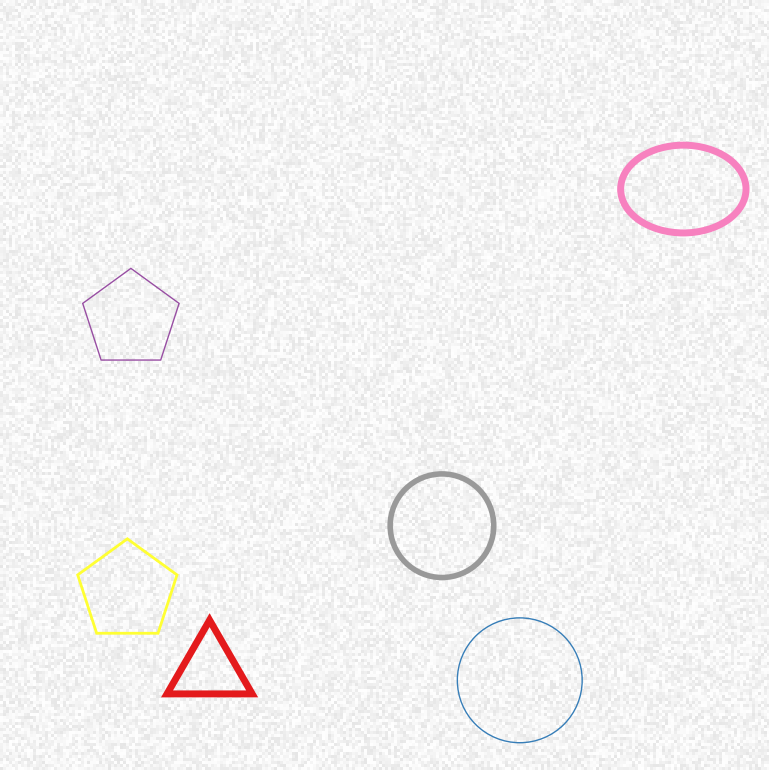[{"shape": "triangle", "thickness": 2.5, "radius": 0.32, "center": [0.272, 0.131]}, {"shape": "circle", "thickness": 0.5, "radius": 0.41, "center": [0.675, 0.117]}, {"shape": "pentagon", "thickness": 0.5, "radius": 0.33, "center": [0.17, 0.586]}, {"shape": "pentagon", "thickness": 1, "radius": 0.34, "center": [0.165, 0.232]}, {"shape": "oval", "thickness": 2.5, "radius": 0.41, "center": [0.887, 0.754]}, {"shape": "circle", "thickness": 2, "radius": 0.34, "center": [0.574, 0.317]}]